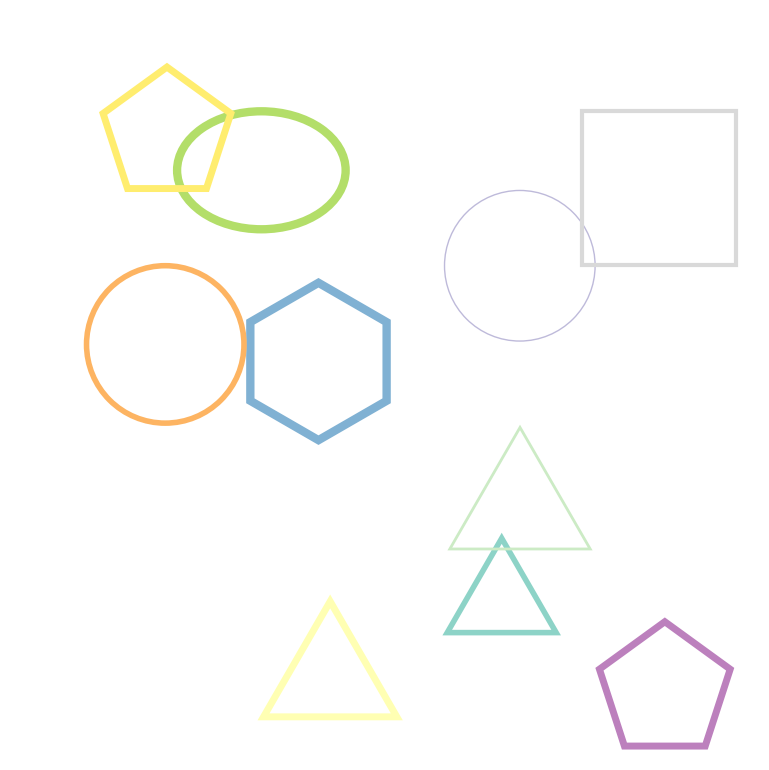[{"shape": "triangle", "thickness": 2, "radius": 0.41, "center": [0.652, 0.219]}, {"shape": "triangle", "thickness": 2.5, "radius": 0.5, "center": [0.429, 0.119]}, {"shape": "circle", "thickness": 0.5, "radius": 0.49, "center": [0.675, 0.655]}, {"shape": "hexagon", "thickness": 3, "radius": 0.51, "center": [0.414, 0.531]}, {"shape": "circle", "thickness": 2, "radius": 0.51, "center": [0.215, 0.553]}, {"shape": "oval", "thickness": 3, "radius": 0.55, "center": [0.339, 0.779]}, {"shape": "square", "thickness": 1.5, "radius": 0.5, "center": [0.856, 0.756]}, {"shape": "pentagon", "thickness": 2.5, "radius": 0.45, "center": [0.863, 0.103]}, {"shape": "triangle", "thickness": 1, "radius": 0.53, "center": [0.675, 0.34]}, {"shape": "pentagon", "thickness": 2.5, "radius": 0.44, "center": [0.217, 0.826]}]